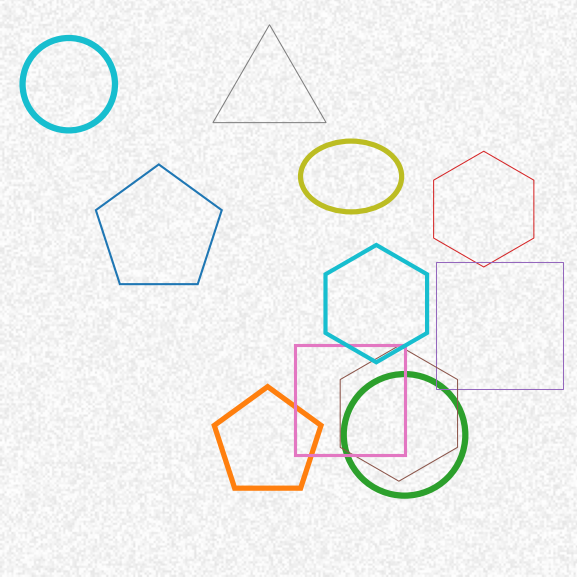[{"shape": "pentagon", "thickness": 1, "radius": 0.57, "center": [0.275, 0.6]}, {"shape": "pentagon", "thickness": 2.5, "radius": 0.49, "center": [0.463, 0.232]}, {"shape": "circle", "thickness": 3, "radius": 0.53, "center": [0.7, 0.246]}, {"shape": "hexagon", "thickness": 0.5, "radius": 0.5, "center": [0.838, 0.637]}, {"shape": "square", "thickness": 0.5, "radius": 0.55, "center": [0.864, 0.436]}, {"shape": "hexagon", "thickness": 0.5, "radius": 0.59, "center": [0.691, 0.283]}, {"shape": "square", "thickness": 1.5, "radius": 0.48, "center": [0.606, 0.306]}, {"shape": "triangle", "thickness": 0.5, "radius": 0.57, "center": [0.467, 0.843]}, {"shape": "oval", "thickness": 2.5, "radius": 0.44, "center": [0.608, 0.694]}, {"shape": "circle", "thickness": 3, "radius": 0.4, "center": [0.119, 0.853]}, {"shape": "hexagon", "thickness": 2, "radius": 0.51, "center": [0.652, 0.473]}]